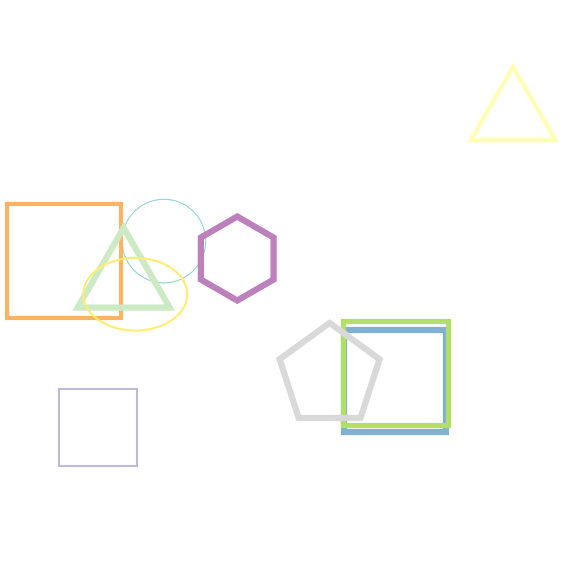[{"shape": "circle", "thickness": 0.5, "radius": 0.36, "center": [0.284, 0.582]}, {"shape": "triangle", "thickness": 2, "radius": 0.42, "center": [0.888, 0.799]}, {"shape": "square", "thickness": 1, "radius": 0.34, "center": [0.169, 0.259]}, {"shape": "square", "thickness": 3, "radius": 0.44, "center": [0.684, 0.34]}, {"shape": "square", "thickness": 2, "radius": 0.5, "center": [0.111, 0.547]}, {"shape": "square", "thickness": 2.5, "radius": 0.45, "center": [0.685, 0.353]}, {"shape": "pentagon", "thickness": 3, "radius": 0.46, "center": [0.571, 0.349]}, {"shape": "hexagon", "thickness": 3, "radius": 0.36, "center": [0.411, 0.551]}, {"shape": "triangle", "thickness": 3, "radius": 0.46, "center": [0.214, 0.513]}, {"shape": "oval", "thickness": 1, "radius": 0.45, "center": [0.234, 0.49]}]